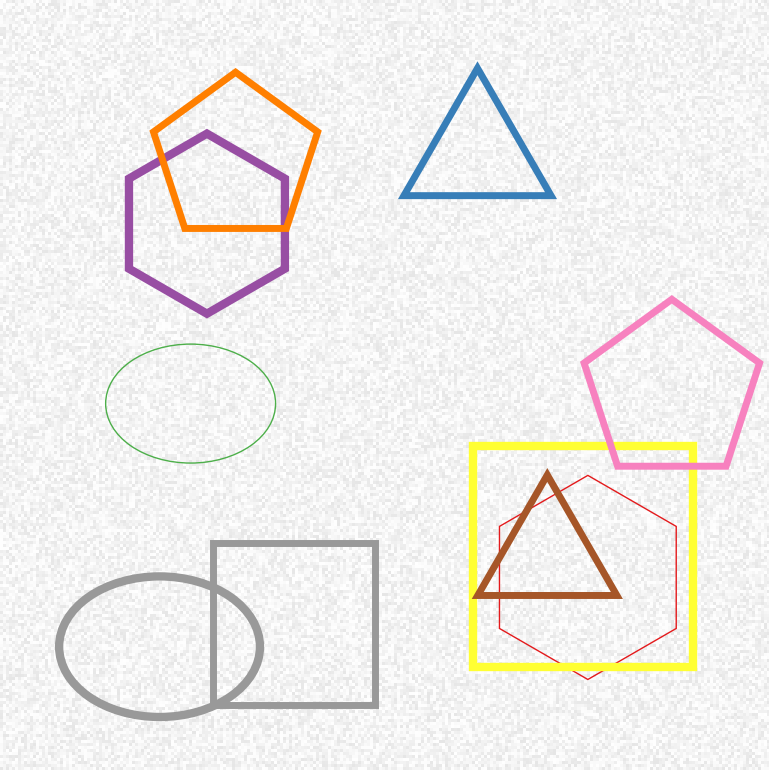[{"shape": "hexagon", "thickness": 0.5, "radius": 0.66, "center": [0.763, 0.25]}, {"shape": "triangle", "thickness": 2.5, "radius": 0.55, "center": [0.62, 0.801]}, {"shape": "oval", "thickness": 0.5, "radius": 0.55, "center": [0.248, 0.476]}, {"shape": "hexagon", "thickness": 3, "radius": 0.58, "center": [0.269, 0.71]}, {"shape": "pentagon", "thickness": 2.5, "radius": 0.56, "center": [0.306, 0.794]}, {"shape": "square", "thickness": 3, "radius": 0.72, "center": [0.757, 0.277]}, {"shape": "triangle", "thickness": 2.5, "radius": 0.52, "center": [0.711, 0.279]}, {"shape": "pentagon", "thickness": 2.5, "radius": 0.6, "center": [0.873, 0.491]}, {"shape": "square", "thickness": 2.5, "radius": 0.53, "center": [0.382, 0.189]}, {"shape": "oval", "thickness": 3, "radius": 0.65, "center": [0.207, 0.16]}]